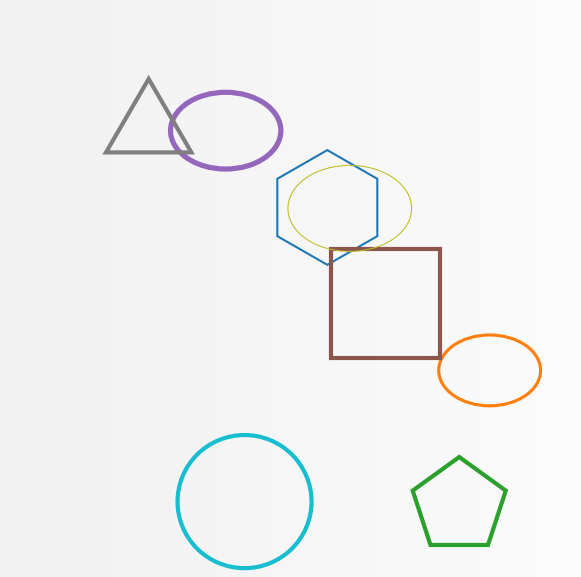[{"shape": "hexagon", "thickness": 1, "radius": 0.5, "center": [0.563, 0.64]}, {"shape": "oval", "thickness": 1.5, "radius": 0.44, "center": [0.842, 0.358]}, {"shape": "pentagon", "thickness": 2, "radius": 0.42, "center": [0.79, 0.124]}, {"shape": "oval", "thickness": 2.5, "radius": 0.47, "center": [0.388, 0.773]}, {"shape": "square", "thickness": 2, "radius": 0.47, "center": [0.664, 0.473]}, {"shape": "triangle", "thickness": 2, "radius": 0.42, "center": [0.256, 0.778]}, {"shape": "oval", "thickness": 0.5, "radius": 0.53, "center": [0.602, 0.638]}, {"shape": "circle", "thickness": 2, "radius": 0.58, "center": [0.421, 0.131]}]